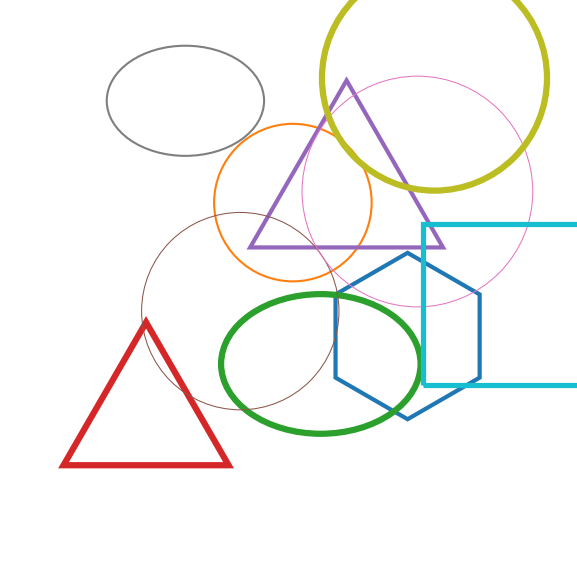[{"shape": "hexagon", "thickness": 2, "radius": 0.72, "center": [0.706, 0.417]}, {"shape": "circle", "thickness": 1, "radius": 0.68, "center": [0.507, 0.648]}, {"shape": "oval", "thickness": 3, "radius": 0.86, "center": [0.556, 0.369]}, {"shape": "triangle", "thickness": 3, "radius": 0.83, "center": [0.253, 0.276]}, {"shape": "triangle", "thickness": 2, "radius": 0.96, "center": [0.6, 0.667]}, {"shape": "circle", "thickness": 0.5, "radius": 0.85, "center": [0.416, 0.46]}, {"shape": "circle", "thickness": 0.5, "radius": 1.0, "center": [0.723, 0.667]}, {"shape": "oval", "thickness": 1, "radius": 0.68, "center": [0.321, 0.825]}, {"shape": "circle", "thickness": 3, "radius": 0.97, "center": [0.752, 0.864]}, {"shape": "square", "thickness": 2.5, "radius": 0.7, "center": [0.872, 0.472]}]